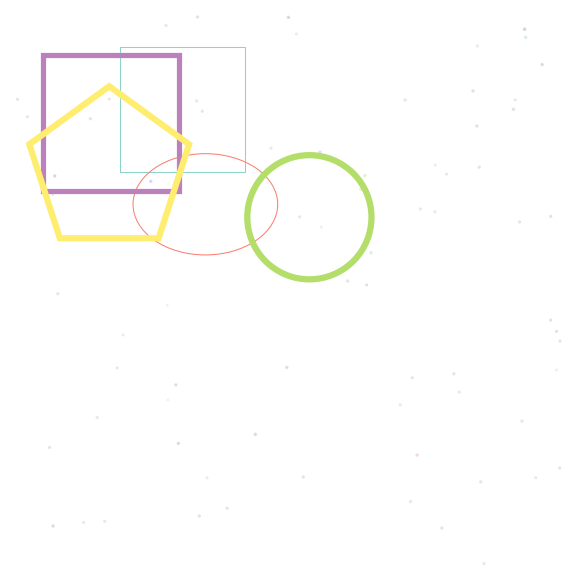[{"shape": "square", "thickness": 0.5, "radius": 0.54, "center": [0.316, 0.81]}, {"shape": "oval", "thickness": 0.5, "radius": 0.63, "center": [0.356, 0.645]}, {"shape": "circle", "thickness": 3, "radius": 0.54, "center": [0.536, 0.623]}, {"shape": "square", "thickness": 2.5, "radius": 0.59, "center": [0.193, 0.787]}, {"shape": "pentagon", "thickness": 3, "radius": 0.73, "center": [0.189, 0.704]}]